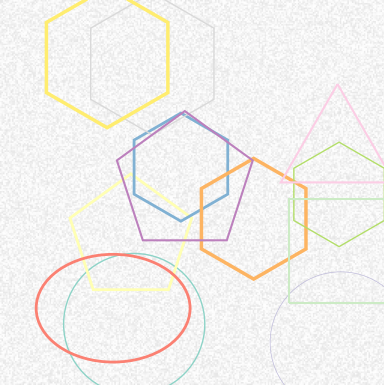[{"shape": "circle", "thickness": 1, "radius": 0.92, "center": [0.349, 0.158]}, {"shape": "pentagon", "thickness": 2, "radius": 0.83, "center": [0.34, 0.382]}, {"shape": "circle", "thickness": 0.5, "radius": 0.92, "center": [0.885, 0.111]}, {"shape": "oval", "thickness": 2, "radius": 1.0, "center": [0.294, 0.199]}, {"shape": "hexagon", "thickness": 2, "radius": 0.7, "center": [0.47, 0.566]}, {"shape": "hexagon", "thickness": 2.5, "radius": 0.78, "center": [0.659, 0.432]}, {"shape": "hexagon", "thickness": 1, "radius": 0.68, "center": [0.881, 0.495]}, {"shape": "triangle", "thickness": 1.5, "radius": 0.85, "center": [0.877, 0.611]}, {"shape": "hexagon", "thickness": 1, "radius": 0.92, "center": [0.396, 0.834]}, {"shape": "pentagon", "thickness": 1.5, "radius": 0.93, "center": [0.48, 0.526]}, {"shape": "square", "thickness": 1.5, "radius": 0.68, "center": [0.886, 0.348]}, {"shape": "hexagon", "thickness": 2.5, "radius": 0.91, "center": [0.278, 0.851]}]